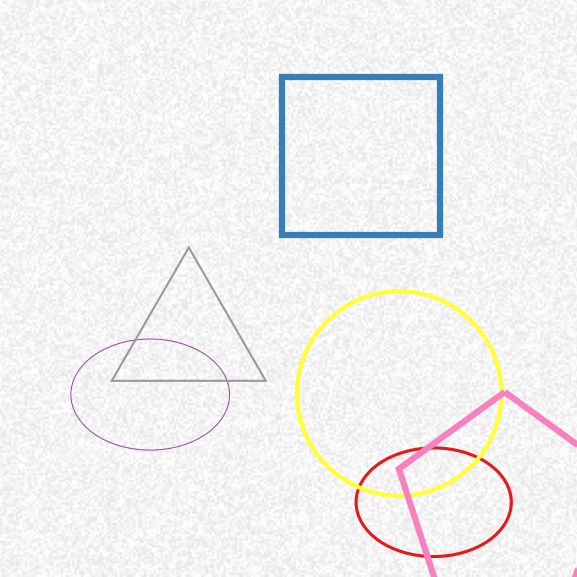[{"shape": "oval", "thickness": 1.5, "radius": 0.67, "center": [0.751, 0.129]}, {"shape": "square", "thickness": 3, "radius": 0.68, "center": [0.625, 0.729]}, {"shape": "oval", "thickness": 0.5, "radius": 0.69, "center": [0.26, 0.316]}, {"shape": "circle", "thickness": 2, "radius": 0.89, "center": [0.691, 0.318]}, {"shape": "pentagon", "thickness": 3, "radius": 0.96, "center": [0.874, 0.128]}, {"shape": "triangle", "thickness": 1, "radius": 0.77, "center": [0.327, 0.417]}]